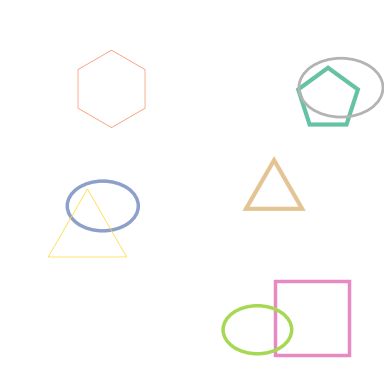[{"shape": "pentagon", "thickness": 3, "radius": 0.41, "center": [0.852, 0.742]}, {"shape": "hexagon", "thickness": 0.5, "radius": 0.5, "center": [0.29, 0.769]}, {"shape": "oval", "thickness": 2.5, "radius": 0.46, "center": [0.267, 0.465]}, {"shape": "square", "thickness": 2.5, "radius": 0.48, "center": [0.81, 0.174]}, {"shape": "oval", "thickness": 2.5, "radius": 0.45, "center": [0.669, 0.143]}, {"shape": "triangle", "thickness": 0.5, "radius": 0.59, "center": [0.227, 0.391]}, {"shape": "triangle", "thickness": 3, "radius": 0.42, "center": [0.712, 0.5]}, {"shape": "oval", "thickness": 2, "radius": 0.55, "center": [0.886, 0.772]}]